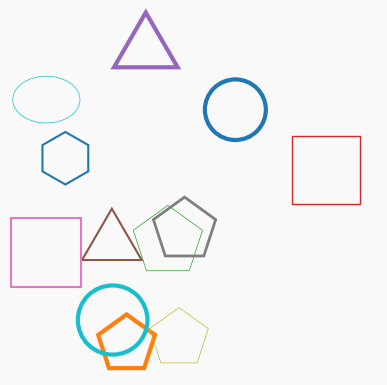[{"shape": "circle", "thickness": 3, "radius": 0.39, "center": [0.607, 0.715]}, {"shape": "hexagon", "thickness": 1.5, "radius": 0.34, "center": [0.169, 0.589]}, {"shape": "pentagon", "thickness": 3, "radius": 0.39, "center": [0.327, 0.106]}, {"shape": "pentagon", "thickness": 0.5, "radius": 0.47, "center": [0.433, 0.373]}, {"shape": "square", "thickness": 1, "radius": 0.44, "center": [0.84, 0.559]}, {"shape": "triangle", "thickness": 3, "radius": 0.47, "center": [0.376, 0.873]}, {"shape": "triangle", "thickness": 1.5, "radius": 0.44, "center": [0.289, 0.369]}, {"shape": "square", "thickness": 1.5, "radius": 0.45, "center": [0.119, 0.344]}, {"shape": "pentagon", "thickness": 2, "radius": 0.42, "center": [0.476, 0.404]}, {"shape": "pentagon", "thickness": 0.5, "radius": 0.4, "center": [0.462, 0.122]}, {"shape": "circle", "thickness": 3, "radius": 0.45, "center": [0.291, 0.169]}, {"shape": "oval", "thickness": 0.5, "radius": 0.43, "center": [0.12, 0.741]}]